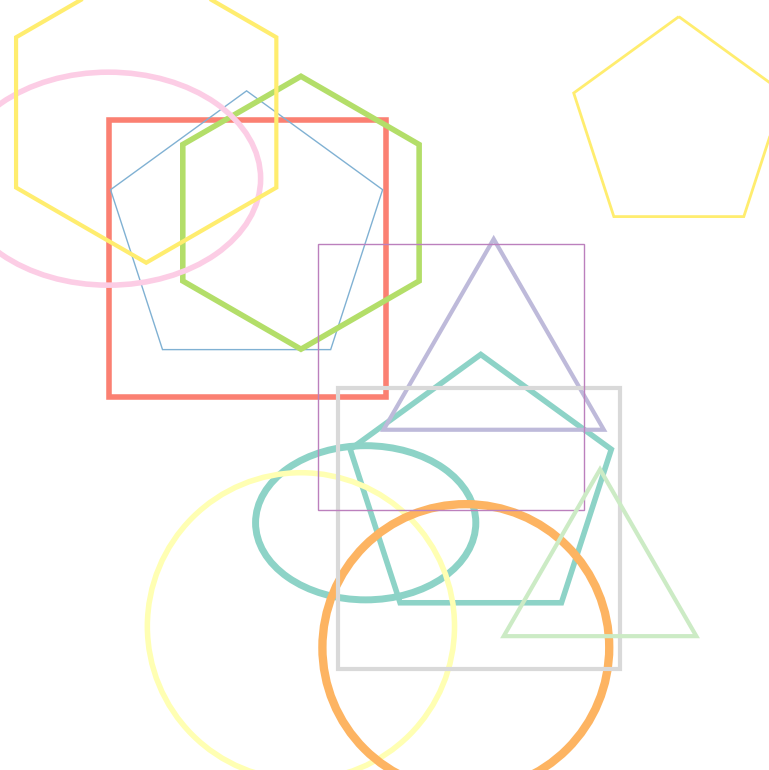[{"shape": "pentagon", "thickness": 2, "radius": 0.89, "center": [0.624, 0.361]}, {"shape": "oval", "thickness": 2.5, "radius": 0.72, "center": [0.475, 0.321]}, {"shape": "circle", "thickness": 2, "radius": 1.0, "center": [0.391, 0.187]}, {"shape": "triangle", "thickness": 1.5, "radius": 0.83, "center": [0.641, 0.524]}, {"shape": "square", "thickness": 2, "radius": 0.9, "center": [0.321, 0.664]}, {"shape": "pentagon", "thickness": 0.5, "radius": 0.93, "center": [0.32, 0.696]}, {"shape": "circle", "thickness": 3, "radius": 0.93, "center": [0.605, 0.159]}, {"shape": "hexagon", "thickness": 2, "radius": 0.89, "center": [0.391, 0.724]}, {"shape": "oval", "thickness": 2, "radius": 0.99, "center": [0.141, 0.768]}, {"shape": "square", "thickness": 1.5, "radius": 0.91, "center": [0.622, 0.314]}, {"shape": "square", "thickness": 0.5, "radius": 0.86, "center": [0.585, 0.51]}, {"shape": "triangle", "thickness": 1.5, "radius": 0.72, "center": [0.779, 0.246]}, {"shape": "hexagon", "thickness": 1.5, "radius": 0.98, "center": [0.19, 0.854]}, {"shape": "pentagon", "thickness": 1, "radius": 0.72, "center": [0.882, 0.835]}]